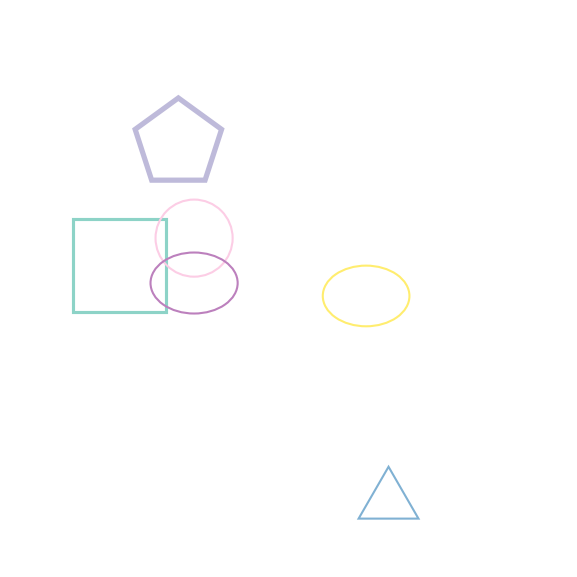[{"shape": "square", "thickness": 1.5, "radius": 0.4, "center": [0.207, 0.54]}, {"shape": "pentagon", "thickness": 2.5, "radius": 0.39, "center": [0.309, 0.751]}, {"shape": "triangle", "thickness": 1, "radius": 0.3, "center": [0.673, 0.131]}, {"shape": "circle", "thickness": 1, "radius": 0.33, "center": [0.336, 0.587]}, {"shape": "oval", "thickness": 1, "radius": 0.38, "center": [0.336, 0.509]}, {"shape": "oval", "thickness": 1, "radius": 0.38, "center": [0.634, 0.487]}]